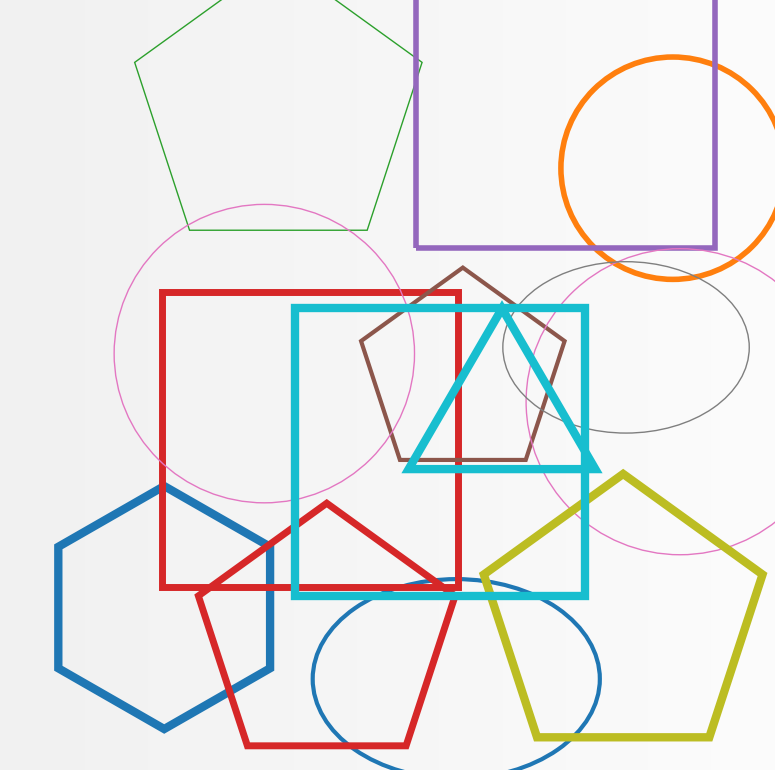[{"shape": "hexagon", "thickness": 3, "radius": 0.79, "center": [0.212, 0.211]}, {"shape": "oval", "thickness": 1.5, "radius": 0.93, "center": [0.589, 0.118]}, {"shape": "circle", "thickness": 2, "radius": 0.72, "center": [0.868, 0.782]}, {"shape": "pentagon", "thickness": 0.5, "radius": 0.97, "center": [0.359, 0.859]}, {"shape": "square", "thickness": 2.5, "radius": 0.96, "center": [0.4, 0.429]}, {"shape": "pentagon", "thickness": 2.5, "radius": 0.87, "center": [0.422, 0.172]}, {"shape": "square", "thickness": 2, "radius": 0.96, "center": [0.729, 0.871]}, {"shape": "pentagon", "thickness": 1.5, "radius": 0.69, "center": [0.597, 0.514]}, {"shape": "circle", "thickness": 0.5, "radius": 0.99, "center": [0.878, 0.478]}, {"shape": "circle", "thickness": 0.5, "radius": 0.97, "center": [0.341, 0.541]}, {"shape": "oval", "thickness": 0.5, "radius": 0.79, "center": [0.808, 0.549]}, {"shape": "pentagon", "thickness": 3, "radius": 0.95, "center": [0.804, 0.195]}, {"shape": "square", "thickness": 3, "radius": 0.94, "center": [0.568, 0.413]}, {"shape": "triangle", "thickness": 3, "radius": 0.7, "center": [0.648, 0.46]}]